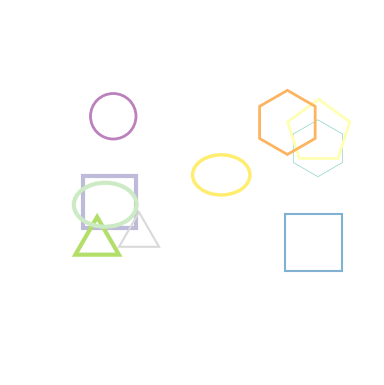[{"shape": "hexagon", "thickness": 0.5, "radius": 0.37, "center": [0.826, 0.615]}, {"shape": "pentagon", "thickness": 2, "radius": 0.42, "center": [0.828, 0.657]}, {"shape": "square", "thickness": 3, "radius": 0.34, "center": [0.284, 0.474]}, {"shape": "square", "thickness": 1.5, "radius": 0.37, "center": [0.814, 0.37]}, {"shape": "hexagon", "thickness": 2, "radius": 0.42, "center": [0.746, 0.682]}, {"shape": "triangle", "thickness": 3, "radius": 0.33, "center": [0.252, 0.371]}, {"shape": "triangle", "thickness": 1.5, "radius": 0.3, "center": [0.361, 0.389]}, {"shape": "circle", "thickness": 2, "radius": 0.3, "center": [0.294, 0.698]}, {"shape": "oval", "thickness": 3, "radius": 0.41, "center": [0.273, 0.468]}, {"shape": "oval", "thickness": 2.5, "radius": 0.37, "center": [0.575, 0.546]}]